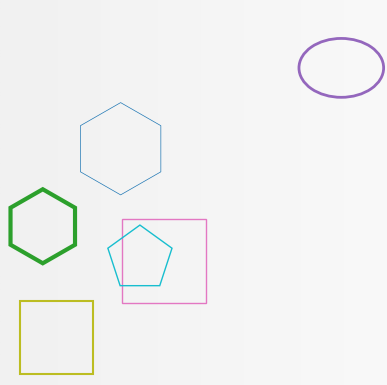[{"shape": "hexagon", "thickness": 0.5, "radius": 0.6, "center": [0.311, 0.614]}, {"shape": "hexagon", "thickness": 3, "radius": 0.48, "center": [0.11, 0.412]}, {"shape": "oval", "thickness": 2, "radius": 0.55, "center": [0.881, 0.824]}, {"shape": "square", "thickness": 1, "radius": 0.55, "center": [0.424, 0.323]}, {"shape": "square", "thickness": 1.5, "radius": 0.47, "center": [0.145, 0.124]}, {"shape": "pentagon", "thickness": 1, "radius": 0.44, "center": [0.361, 0.328]}]